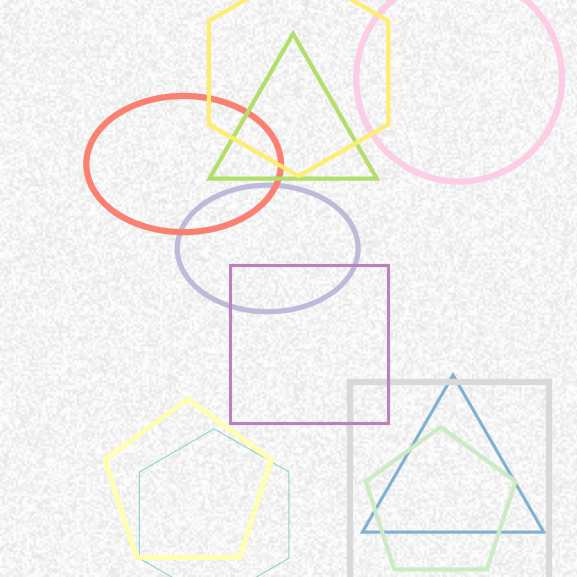[{"shape": "hexagon", "thickness": 0.5, "radius": 0.75, "center": [0.371, 0.107]}, {"shape": "pentagon", "thickness": 2.5, "radius": 0.76, "center": [0.326, 0.156]}, {"shape": "oval", "thickness": 2.5, "radius": 0.78, "center": [0.464, 0.569]}, {"shape": "oval", "thickness": 3, "radius": 0.84, "center": [0.318, 0.715]}, {"shape": "triangle", "thickness": 1.5, "radius": 0.91, "center": [0.785, 0.168]}, {"shape": "triangle", "thickness": 2, "radius": 0.84, "center": [0.508, 0.773]}, {"shape": "circle", "thickness": 3, "radius": 0.89, "center": [0.795, 0.863]}, {"shape": "square", "thickness": 3, "radius": 0.86, "center": [0.779, 0.165]}, {"shape": "square", "thickness": 1.5, "radius": 0.69, "center": [0.536, 0.403]}, {"shape": "pentagon", "thickness": 2, "radius": 0.68, "center": [0.763, 0.123]}, {"shape": "hexagon", "thickness": 2, "radius": 0.9, "center": [0.517, 0.873]}]